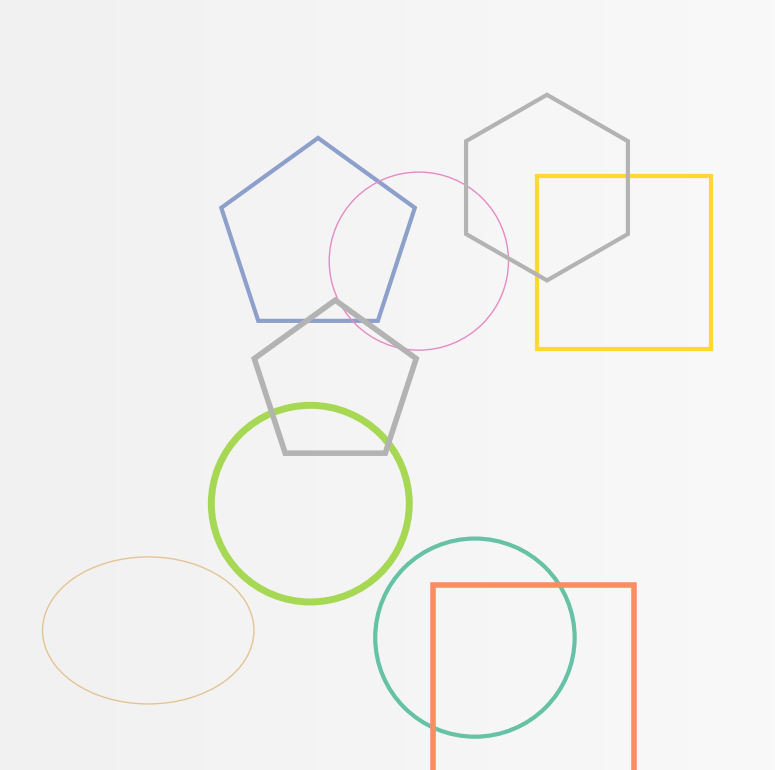[{"shape": "circle", "thickness": 1.5, "radius": 0.64, "center": [0.613, 0.172]}, {"shape": "square", "thickness": 2, "radius": 0.65, "center": [0.688, 0.112]}, {"shape": "pentagon", "thickness": 1.5, "radius": 0.66, "center": [0.41, 0.69]}, {"shape": "circle", "thickness": 0.5, "radius": 0.58, "center": [0.54, 0.661]}, {"shape": "circle", "thickness": 2.5, "radius": 0.64, "center": [0.4, 0.346]}, {"shape": "square", "thickness": 1.5, "radius": 0.56, "center": [0.805, 0.659]}, {"shape": "oval", "thickness": 0.5, "radius": 0.68, "center": [0.191, 0.181]}, {"shape": "pentagon", "thickness": 2, "radius": 0.55, "center": [0.433, 0.5]}, {"shape": "hexagon", "thickness": 1.5, "radius": 0.6, "center": [0.706, 0.756]}]